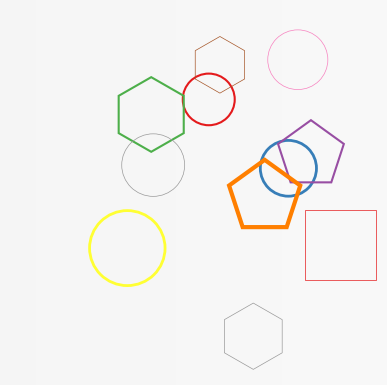[{"shape": "square", "thickness": 0.5, "radius": 0.46, "center": [0.879, 0.364]}, {"shape": "circle", "thickness": 1.5, "radius": 0.34, "center": [0.539, 0.742]}, {"shape": "circle", "thickness": 2, "radius": 0.36, "center": [0.744, 0.563]}, {"shape": "hexagon", "thickness": 1.5, "radius": 0.48, "center": [0.39, 0.703]}, {"shape": "pentagon", "thickness": 1.5, "radius": 0.45, "center": [0.802, 0.599]}, {"shape": "pentagon", "thickness": 3, "radius": 0.48, "center": [0.683, 0.488]}, {"shape": "circle", "thickness": 2, "radius": 0.49, "center": [0.329, 0.356]}, {"shape": "hexagon", "thickness": 0.5, "radius": 0.37, "center": [0.568, 0.832]}, {"shape": "circle", "thickness": 0.5, "radius": 0.39, "center": [0.769, 0.845]}, {"shape": "circle", "thickness": 0.5, "radius": 0.41, "center": [0.395, 0.571]}, {"shape": "hexagon", "thickness": 0.5, "radius": 0.43, "center": [0.654, 0.127]}]